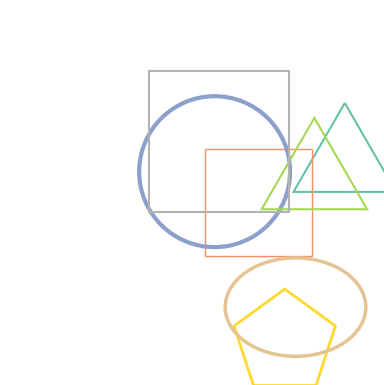[{"shape": "triangle", "thickness": 1.5, "radius": 0.77, "center": [0.896, 0.579]}, {"shape": "square", "thickness": 1, "radius": 0.69, "center": [0.671, 0.474]}, {"shape": "circle", "thickness": 3, "radius": 0.98, "center": [0.557, 0.554]}, {"shape": "triangle", "thickness": 1.5, "radius": 0.79, "center": [0.817, 0.536]}, {"shape": "pentagon", "thickness": 2, "radius": 0.69, "center": [0.74, 0.111]}, {"shape": "oval", "thickness": 2.5, "radius": 0.91, "center": [0.768, 0.202]}, {"shape": "square", "thickness": 1.5, "radius": 0.91, "center": [0.57, 0.633]}]